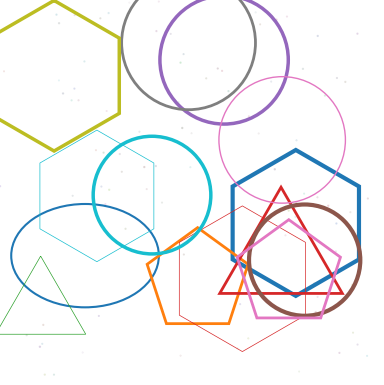[{"shape": "hexagon", "thickness": 3, "radius": 0.95, "center": [0.768, 0.421]}, {"shape": "oval", "thickness": 1.5, "radius": 0.96, "center": [0.221, 0.336]}, {"shape": "pentagon", "thickness": 2, "radius": 0.69, "center": [0.513, 0.271]}, {"shape": "triangle", "thickness": 0.5, "radius": 0.68, "center": [0.106, 0.2]}, {"shape": "triangle", "thickness": 2, "radius": 0.92, "center": [0.73, 0.33]}, {"shape": "hexagon", "thickness": 0.5, "radius": 0.95, "center": [0.63, 0.276]}, {"shape": "circle", "thickness": 2.5, "radius": 0.83, "center": [0.582, 0.844]}, {"shape": "circle", "thickness": 3, "radius": 0.72, "center": [0.791, 0.324]}, {"shape": "circle", "thickness": 1, "radius": 0.82, "center": [0.733, 0.637]}, {"shape": "pentagon", "thickness": 2, "radius": 0.71, "center": [0.75, 0.288]}, {"shape": "circle", "thickness": 2, "radius": 0.87, "center": [0.49, 0.889]}, {"shape": "hexagon", "thickness": 2.5, "radius": 0.98, "center": [0.14, 0.803]}, {"shape": "hexagon", "thickness": 0.5, "radius": 0.85, "center": [0.252, 0.491]}, {"shape": "circle", "thickness": 2.5, "radius": 0.76, "center": [0.395, 0.493]}]